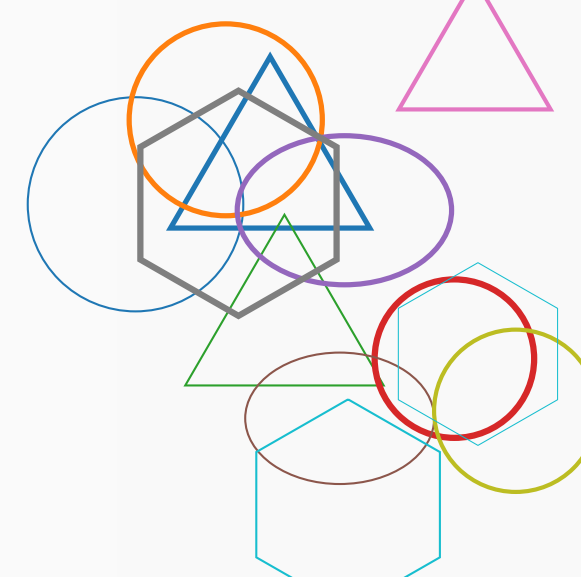[{"shape": "triangle", "thickness": 2.5, "radius": 0.99, "center": [0.465, 0.703]}, {"shape": "circle", "thickness": 1, "radius": 0.93, "center": [0.233, 0.645]}, {"shape": "circle", "thickness": 2.5, "radius": 0.83, "center": [0.388, 0.792]}, {"shape": "triangle", "thickness": 1, "radius": 0.99, "center": [0.489, 0.43]}, {"shape": "circle", "thickness": 3, "radius": 0.69, "center": [0.782, 0.378]}, {"shape": "oval", "thickness": 2.5, "radius": 0.92, "center": [0.593, 0.635]}, {"shape": "oval", "thickness": 1, "radius": 0.81, "center": [0.584, 0.275]}, {"shape": "triangle", "thickness": 2, "radius": 0.75, "center": [0.817, 0.885]}, {"shape": "hexagon", "thickness": 3, "radius": 0.97, "center": [0.41, 0.647]}, {"shape": "circle", "thickness": 2, "radius": 0.7, "center": [0.887, 0.288]}, {"shape": "hexagon", "thickness": 0.5, "radius": 0.79, "center": [0.822, 0.386]}, {"shape": "hexagon", "thickness": 1, "radius": 0.91, "center": [0.599, 0.125]}]